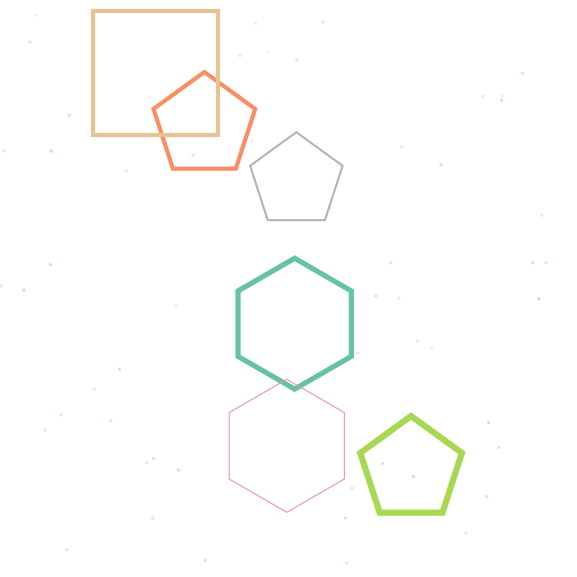[{"shape": "hexagon", "thickness": 2.5, "radius": 0.57, "center": [0.51, 0.439]}, {"shape": "pentagon", "thickness": 2, "radius": 0.46, "center": [0.354, 0.782]}, {"shape": "hexagon", "thickness": 0.5, "radius": 0.58, "center": [0.497, 0.227]}, {"shape": "pentagon", "thickness": 3, "radius": 0.46, "center": [0.712, 0.186]}, {"shape": "square", "thickness": 2, "radius": 0.54, "center": [0.269, 0.873]}, {"shape": "pentagon", "thickness": 1, "radius": 0.42, "center": [0.513, 0.686]}]